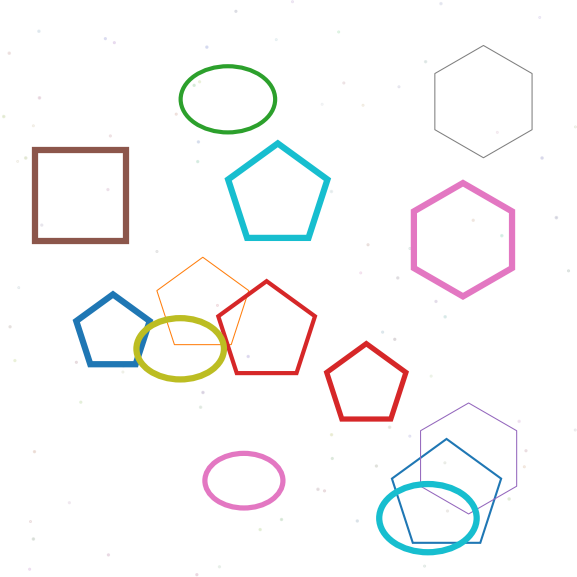[{"shape": "pentagon", "thickness": 1, "radius": 0.5, "center": [0.773, 0.14]}, {"shape": "pentagon", "thickness": 3, "radius": 0.33, "center": [0.196, 0.423]}, {"shape": "pentagon", "thickness": 0.5, "radius": 0.42, "center": [0.351, 0.47]}, {"shape": "oval", "thickness": 2, "radius": 0.41, "center": [0.395, 0.827]}, {"shape": "pentagon", "thickness": 2, "radius": 0.44, "center": [0.462, 0.424]}, {"shape": "pentagon", "thickness": 2.5, "radius": 0.36, "center": [0.634, 0.332]}, {"shape": "hexagon", "thickness": 0.5, "radius": 0.48, "center": [0.811, 0.205]}, {"shape": "square", "thickness": 3, "radius": 0.39, "center": [0.139, 0.661]}, {"shape": "oval", "thickness": 2.5, "radius": 0.34, "center": [0.422, 0.167]}, {"shape": "hexagon", "thickness": 3, "radius": 0.49, "center": [0.802, 0.584]}, {"shape": "hexagon", "thickness": 0.5, "radius": 0.49, "center": [0.837, 0.823]}, {"shape": "oval", "thickness": 3, "radius": 0.38, "center": [0.312, 0.395]}, {"shape": "pentagon", "thickness": 3, "radius": 0.45, "center": [0.481, 0.66]}, {"shape": "oval", "thickness": 3, "radius": 0.42, "center": [0.741, 0.102]}]